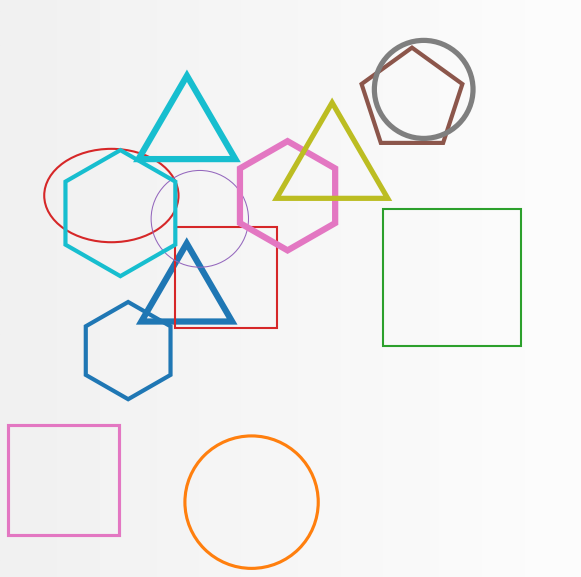[{"shape": "hexagon", "thickness": 2, "radius": 0.42, "center": [0.22, 0.392]}, {"shape": "triangle", "thickness": 3, "radius": 0.45, "center": [0.321, 0.487]}, {"shape": "circle", "thickness": 1.5, "radius": 0.57, "center": [0.433, 0.13]}, {"shape": "square", "thickness": 1, "radius": 0.59, "center": [0.777, 0.518]}, {"shape": "square", "thickness": 1, "radius": 0.44, "center": [0.388, 0.518]}, {"shape": "oval", "thickness": 1, "radius": 0.58, "center": [0.192, 0.661]}, {"shape": "circle", "thickness": 0.5, "radius": 0.42, "center": [0.344, 0.62]}, {"shape": "pentagon", "thickness": 2, "radius": 0.46, "center": [0.709, 0.825]}, {"shape": "square", "thickness": 1.5, "radius": 0.48, "center": [0.11, 0.168]}, {"shape": "hexagon", "thickness": 3, "radius": 0.47, "center": [0.495, 0.66]}, {"shape": "circle", "thickness": 2.5, "radius": 0.42, "center": [0.729, 0.844]}, {"shape": "triangle", "thickness": 2.5, "radius": 0.55, "center": [0.571, 0.711]}, {"shape": "hexagon", "thickness": 2, "radius": 0.55, "center": [0.207, 0.63]}, {"shape": "triangle", "thickness": 3, "radius": 0.48, "center": [0.322, 0.772]}]